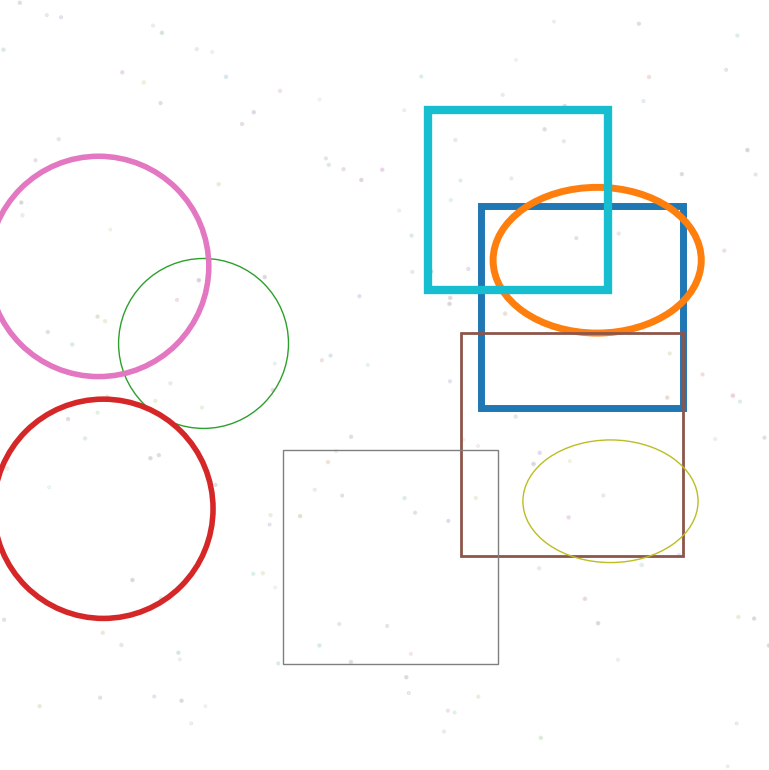[{"shape": "square", "thickness": 2.5, "radius": 0.65, "center": [0.756, 0.601]}, {"shape": "oval", "thickness": 2.5, "radius": 0.68, "center": [0.776, 0.662]}, {"shape": "circle", "thickness": 0.5, "radius": 0.55, "center": [0.264, 0.554]}, {"shape": "circle", "thickness": 2, "radius": 0.71, "center": [0.134, 0.339]}, {"shape": "square", "thickness": 1, "radius": 0.72, "center": [0.743, 0.423]}, {"shape": "circle", "thickness": 2, "radius": 0.72, "center": [0.128, 0.654]}, {"shape": "square", "thickness": 0.5, "radius": 0.7, "center": [0.507, 0.277]}, {"shape": "oval", "thickness": 0.5, "radius": 0.57, "center": [0.793, 0.349]}, {"shape": "square", "thickness": 3, "radius": 0.59, "center": [0.673, 0.74]}]